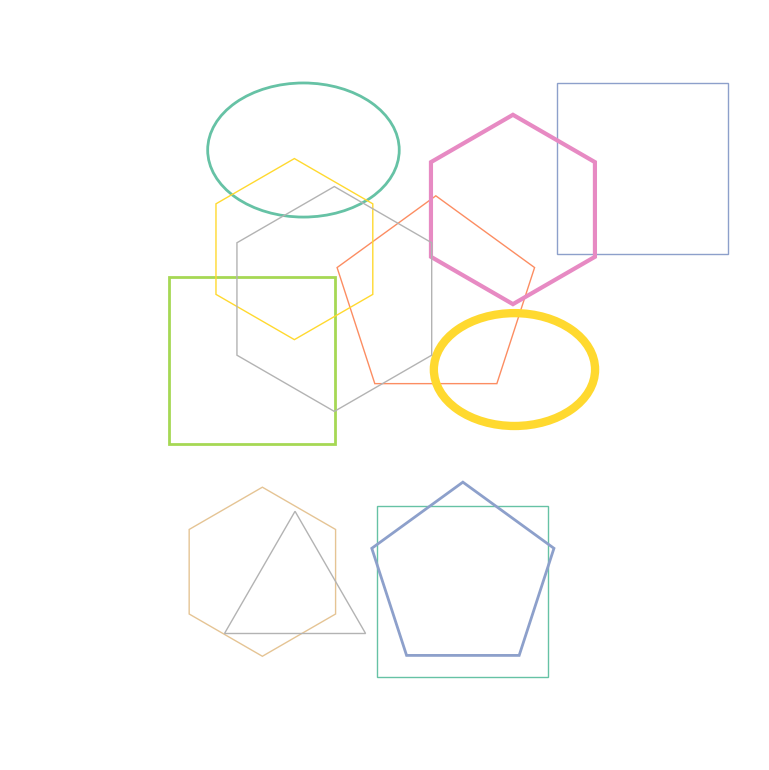[{"shape": "oval", "thickness": 1, "radius": 0.62, "center": [0.394, 0.805]}, {"shape": "square", "thickness": 0.5, "radius": 0.56, "center": [0.6, 0.231]}, {"shape": "pentagon", "thickness": 0.5, "radius": 0.67, "center": [0.566, 0.611]}, {"shape": "pentagon", "thickness": 1, "radius": 0.62, "center": [0.601, 0.249]}, {"shape": "square", "thickness": 0.5, "radius": 0.55, "center": [0.834, 0.781]}, {"shape": "hexagon", "thickness": 1.5, "radius": 0.61, "center": [0.666, 0.728]}, {"shape": "square", "thickness": 1, "radius": 0.54, "center": [0.328, 0.532]}, {"shape": "hexagon", "thickness": 0.5, "radius": 0.59, "center": [0.382, 0.676]}, {"shape": "oval", "thickness": 3, "radius": 0.52, "center": [0.668, 0.52]}, {"shape": "hexagon", "thickness": 0.5, "radius": 0.55, "center": [0.341, 0.257]}, {"shape": "triangle", "thickness": 0.5, "radius": 0.53, "center": [0.383, 0.23]}, {"shape": "hexagon", "thickness": 0.5, "radius": 0.73, "center": [0.434, 0.612]}]